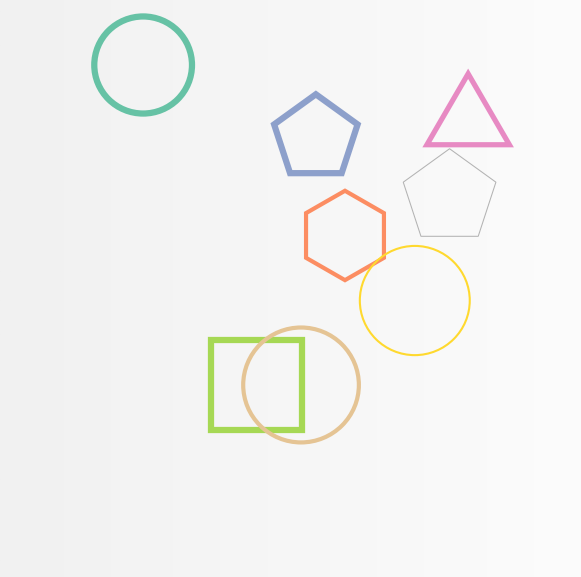[{"shape": "circle", "thickness": 3, "radius": 0.42, "center": [0.246, 0.887]}, {"shape": "hexagon", "thickness": 2, "radius": 0.39, "center": [0.594, 0.591]}, {"shape": "pentagon", "thickness": 3, "radius": 0.38, "center": [0.543, 0.76]}, {"shape": "triangle", "thickness": 2.5, "radius": 0.41, "center": [0.805, 0.789]}, {"shape": "square", "thickness": 3, "radius": 0.39, "center": [0.441, 0.333]}, {"shape": "circle", "thickness": 1, "radius": 0.47, "center": [0.714, 0.479]}, {"shape": "circle", "thickness": 2, "radius": 0.5, "center": [0.518, 0.333]}, {"shape": "pentagon", "thickness": 0.5, "radius": 0.42, "center": [0.773, 0.658]}]